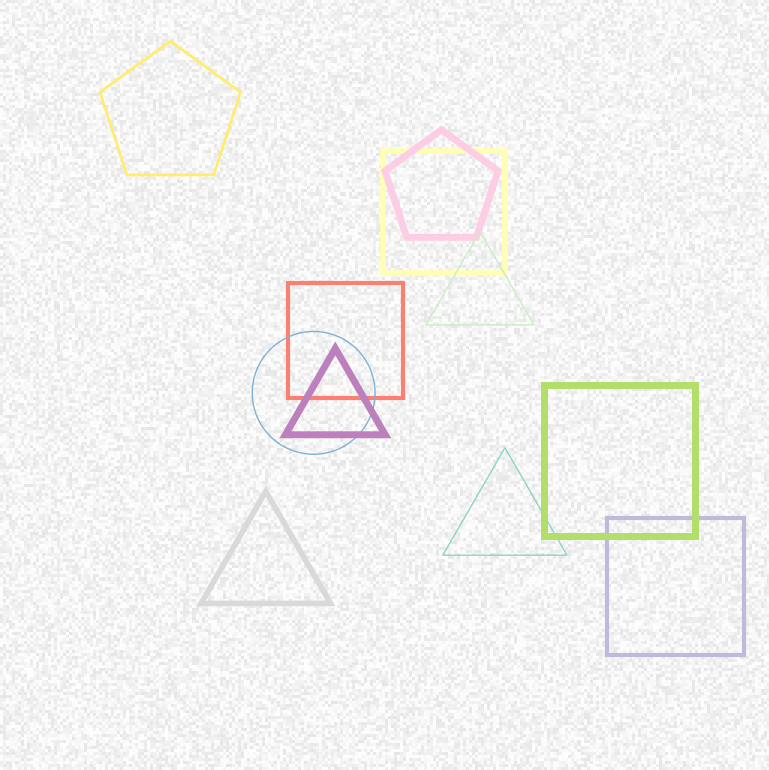[{"shape": "triangle", "thickness": 0.5, "radius": 0.47, "center": [0.656, 0.326]}, {"shape": "square", "thickness": 2, "radius": 0.39, "center": [0.576, 0.725]}, {"shape": "square", "thickness": 1.5, "radius": 0.44, "center": [0.877, 0.239]}, {"shape": "square", "thickness": 1.5, "radius": 0.37, "center": [0.449, 0.558]}, {"shape": "circle", "thickness": 0.5, "radius": 0.4, "center": [0.407, 0.49]}, {"shape": "square", "thickness": 2.5, "radius": 0.49, "center": [0.805, 0.402]}, {"shape": "pentagon", "thickness": 2.5, "radius": 0.39, "center": [0.573, 0.754]}, {"shape": "triangle", "thickness": 2, "radius": 0.49, "center": [0.345, 0.265]}, {"shape": "triangle", "thickness": 2.5, "radius": 0.37, "center": [0.435, 0.473]}, {"shape": "triangle", "thickness": 0.5, "radius": 0.41, "center": [0.623, 0.619]}, {"shape": "pentagon", "thickness": 1, "radius": 0.48, "center": [0.221, 0.851]}]